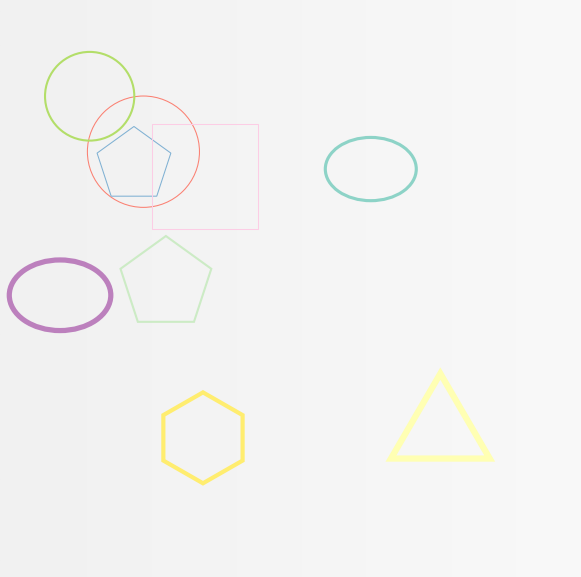[{"shape": "oval", "thickness": 1.5, "radius": 0.39, "center": [0.638, 0.706]}, {"shape": "triangle", "thickness": 3, "radius": 0.49, "center": [0.758, 0.254]}, {"shape": "circle", "thickness": 0.5, "radius": 0.48, "center": [0.247, 0.736]}, {"shape": "pentagon", "thickness": 0.5, "radius": 0.33, "center": [0.23, 0.713]}, {"shape": "circle", "thickness": 1, "radius": 0.38, "center": [0.154, 0.832]}, {"shape": "square", "thickness": 0.5, "radius": 0.46, "center": [0.352, 0.694]}, {"shape": "oval", "thickness": 2.5, "radius": 0.44, "center": [0.103, 0.488]}, {"shape": "pentagon", "thickness": 1, "radius": 0.41, "center": [0.285, 0.508]}, {"shape": "hexagon", "thickness": 2, "radius": 0.39, "center": [0.349, 0.241]}]